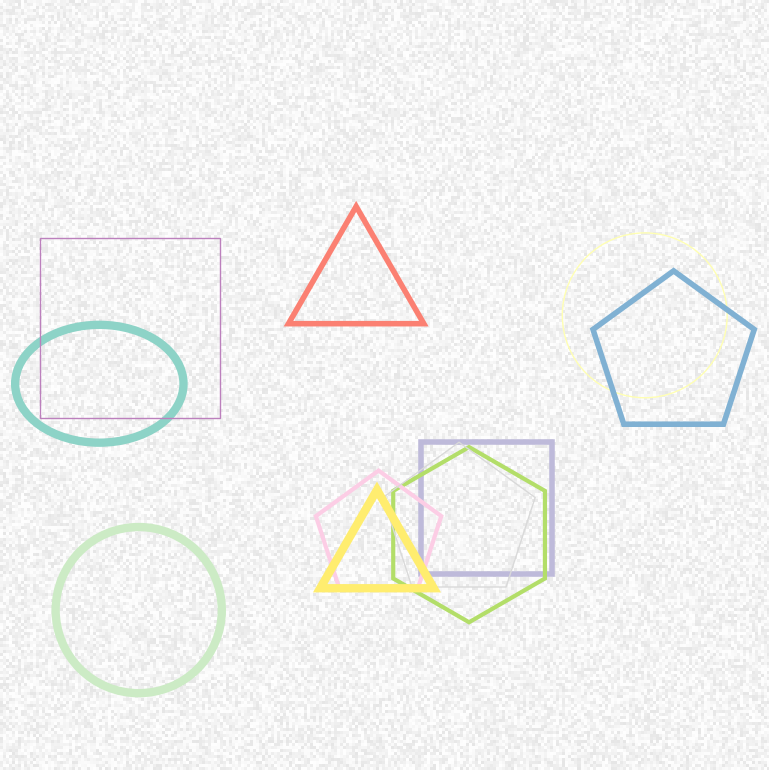[{"shape": "oval", "thickness": 3, "radius": 0.55, "center": [0.129, 0.502]}, {"shape": "circle", "thickness": 0.5, "radius": 0.54, "center": [0.837, 0.591]}, {"shape": "square", "thickness": 2, "radius": 0.43, "center": [0.632, 0.34]}, {"shape": "triangle", "thickness": 2, "radius": 0.51, "center": [0.463, 0.63]}, {"shape": "pentagon", "thickness": 2, "radius": 0.55, "center": [0.875, 0.538]}, {"shape": "hexagon", "thickness": 1.5, "radius": 0.57, "center": [0.609, 0.306]}, {"shape": "pentagon", "thickness": 1.5, "radius": 0.43, "center": [0.492, 0.303]}, {"shape": "pentagon", "thickness": 0.5, "radius": 0.52, "center": [0.596, 0.322]}, {"shape": "square", "thickness": 0.5, "radius": 0.58, "center": [0.168, 0.574]}, {"shape": "circle", "thickness": 3, "radius": 0.54, "center": [0.18, 0.208]}, {"shape": "triangle", "thickness": 3, "radius": 0.43, "center": [0.49, 0.279]}]